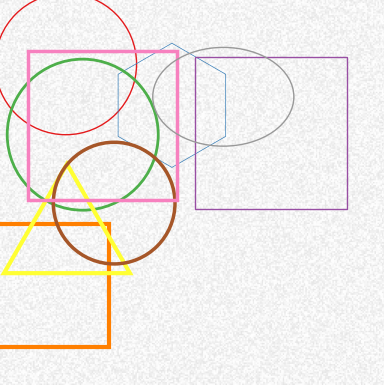[{"shape": "circle", "thickness": 1, "radius": 0.92, "center": [0.171, 0.834]}, {"shape": "hexagon", "thickness": 0.5, "radius": 0.81, "center": [0.446, 0.726]}, {"shape": "circle", "thickness": 2, "radius": 0.98, "center": [0.215, 0.65]}, {"shape": "square", "thickness": 1, "radius": 0.99, "center": [0.703, 0.655]}, {"shape": "square", "thickness": 3, "radius": 0.8, "center": [0.124, 0.259]}, {"shape": "triangle", "thickness": 3, "radius": 0.94, "center": [0.174, 0.385]}, {"shape": "circle", "thickness": 2.5, "radius": 0.79, "center": [0.297, 0.472]}, {"shape": "square", "thickness": 2.5, "radius": 0.97, "center": [0.266, 0.674]}, {"shape": "oval", "thickness": 1, "radius": 0.92, "center": [0.58, 0.749]}]